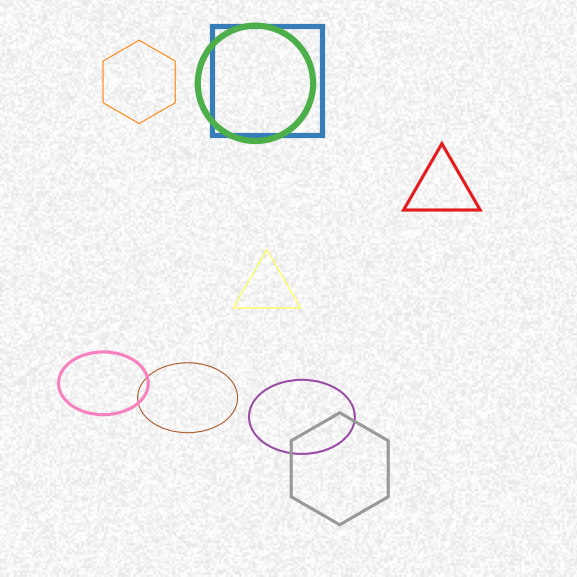[{"shape": "triangle", "thickness": 1.5, "radius": 0.38, "center": [0.765, 0.674]}, {"shape": "square", "thickness": 2.5, "radius": 0.47, "center": [0.462, 0.86]}, {"shape": "circle", "thickness": 3, "radius": 0.5, "center": [0.442, 0.855]}, {"shape": "oval", "thickness": 1, "radius": 0.46, "center": [0.523, 0.277]}, {"shape": "hexagon", "thickness": 0.5, "radius": 0.36, "center": [0.241, 0.857]}, {"shape": "triangle", "thickness": 0.5, "radius": 0.34, "center": [0.462, 0.5]}, {"shape": "oval", "thickness": 0.5, "radius": 0.43, "center": [0.325, 0.31]}, {"shape": "oval", "thickness": 1.5, "radius": 0.39, "center": [0.179, 0.335]}, {"shape": "hexagon", "thickness": 1.5, "radius": 0.48, "center": [0.588, 0.187]}]